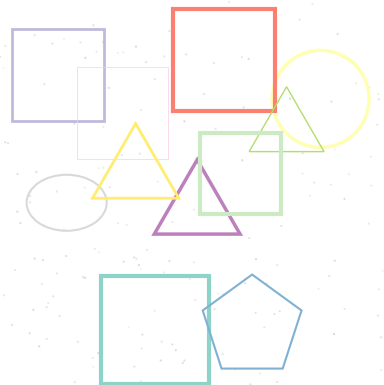[{"shape": "square", "thickness": 3, "radius": 0.7, "center": [0.402, 0.143]}, {"shape": "circle", "thickness": 2.5, "radius": 0.63, "center": [0.833, 0.743]}, {"shape": "square", "thickness": 2, "radius": 0.6, "center": [0.151, 0.805]}, {"shape": "square", "thickness": 3, "radius": 0.66, "center": [0.582, 0.844]}, {"shape": "pentagon", "thickness": 1.5, "radius": 0.67, "center": [0.655, 0.152]}, {"shape": "triangle", "thickness": 1, "radius": 0.56, "center": [0.744, 0.662]}, {"shape": "square", "thickness": 0.5, "radius": 0.59, "center": [0.318, 0.707]}, {"shape": "oval", "thickness": 1.5, "radius": 0.52, "center": [0.173, 0.473]}, {"shape": "triangle", "thickness": 2.5, "radius": 0.64, "center": [0.512, 0.456]}, {"shape": "square", "thickness": 3, "radius": 0.53, "center": [0.625, 0.55]}, {"shape": "triangle", "thickness": 2, "radius": 0.65, "center": [0.352, 0.55]}]